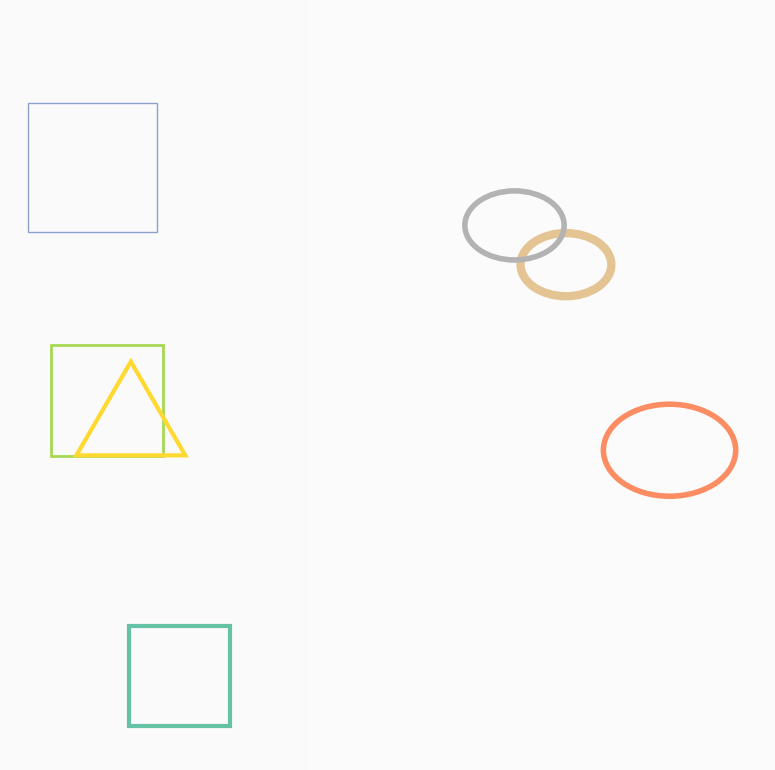[{"shape": "square", "thickness": 1.5, "radius": 0.33, "center": [0.231, 0.122]}, {"shape": "oval", "thickness": 2, "radius": 0.43, "center": [0.864, 0.415]}, {"shape": "square", "thickness": 0.5, "radius": 0.42, "center": [0.119, 0.783]}, {"shape": "square", "thickness": 1, "radius": 0.36, "center": [0.138, 0.48]}, {"shape": "triangle", "thickness": 1.5, "radius": 0.41, "center": [0.169, 0.449]}, {"shape": "oval", "thickness": 3, "radius": 0.29, "center": [0.73, 0.656]}, {"shape": "oval", "thickness": 2, "radius": 0.32, "center": [0.664, 0.707]}]